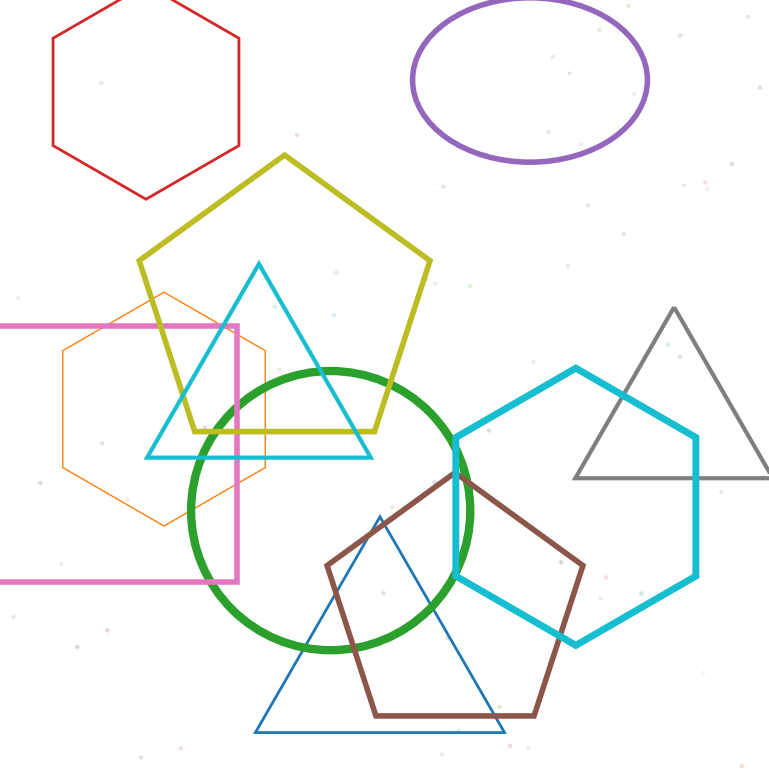[{"shape": "triangle", "thickness": 1, "radius": 0.93, "center": [0.493, 0.142]}, {"shape": "hexagon", "thickness": 0.5, "radius": 0.76, "center": [0.213, 0.469]}, {"shape": "circle", "thickness": 3, "radius": 0.91, "center": [0.429, 0.337]}, {"shape": "hexagon", "thickness": 1, "radius": 0.7, "center": [0.19, 0.881]}, {"shape": "oval", "thickness": 2, "radius": 0.76, "center": [0.688, 0.896]}, {"shape": "pentagon", "thickness": 2, "radius": 0.87, "center": [0.591, 0.212]}, {"shape": "square", "thickness": 2, "radius": 0.83, "center": [0.141, 0.411]}, {"shape": "triangle", "thickness": 1.5, "radius": 0.74, "center": [0.875, 0.453]}, {"shape": "pentagon", "thickness": 2, "radius": 0.99, "center": [0.37, 0.6]}, {"shape": "triangle", "thickness": 1.5, "radius": 0.84, "center": [0.336, 0.49]}, {"shape": "hexagon", "thickness": 2.5, "radius": 0.9, "center": [0.748, 0.342]}]